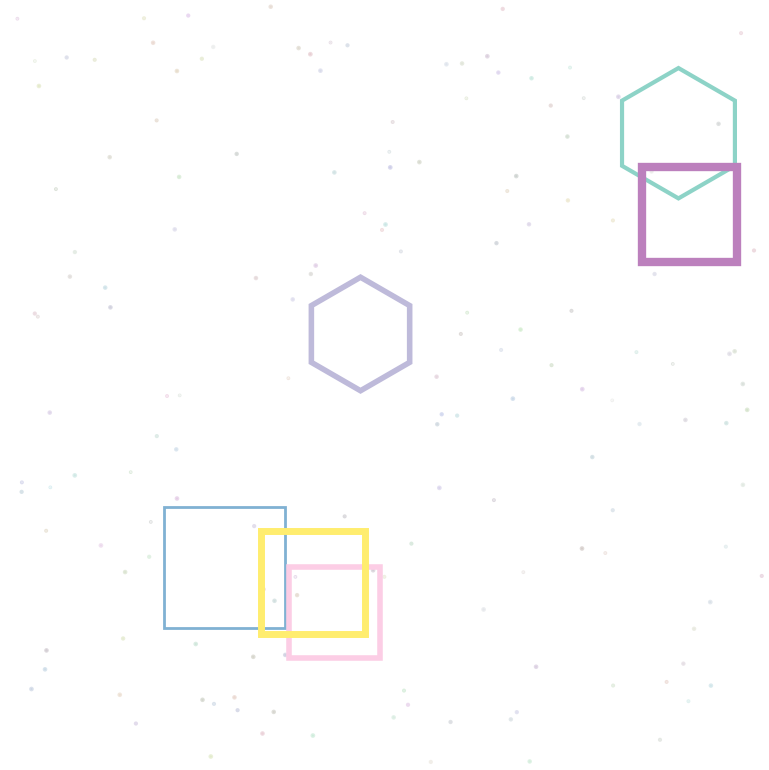[{"shape": "hexagon", "thickness": 1.5, "radius": 0.42, "center": [0.881, 0.827]}, {"shape": "hexagon", "thickness": 2, "radius": 0.37, "center": [0.468, 0.566]}, {"shape": "square", "thickness": 1, "radius": 0.39, "center": [0.291, 0.263]}, {"shape": "square", "thickness": 2, "radius": 0.29, "center": [0.435, 0.204]}, {"shape": "square", "thickness": 3, "radius": 0.31, "center": [0.896, 0.722]}, {"shape": "square", "thickness": 2.5, "radius": 0.34, "center": [0.407, 0.243]}]